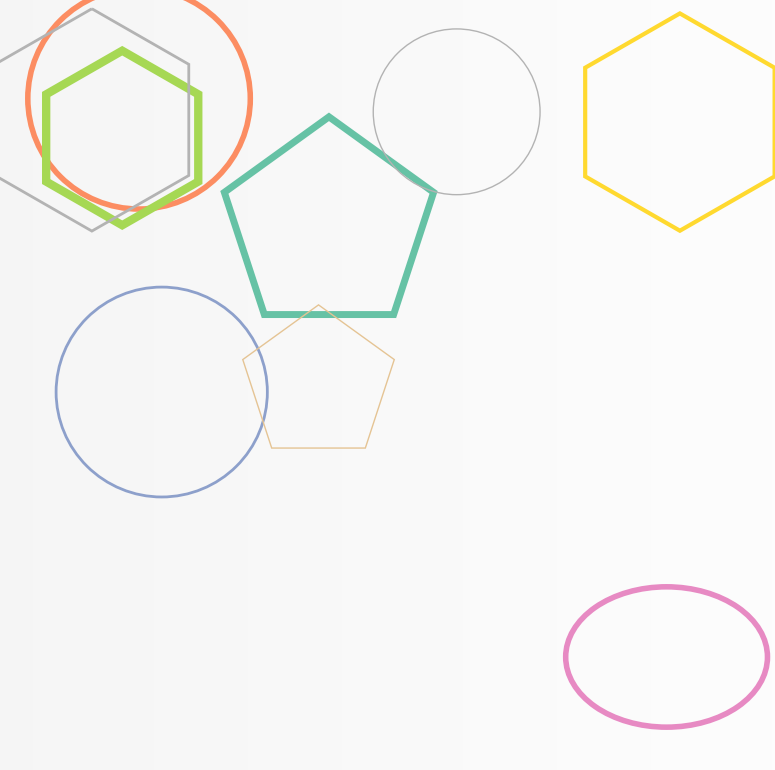[{"shape": "pentagon", "thickness": 2.5, "radius": 0.71, "center": [0.424, 0.706]}, {"shape": "circle", "thickness": 2, "radius": 0.72, "center": [0.179, 0.872]}, {"shape": "circle", "thickness": 1, "radius": 0.68, "center": [0.209, 0.491]}, {"shape": "oval", "thickness": 2, "radius": 0.65, "center": [0.86, 0.147]}, {"shape": "hexagon", "thickness": 3, "radius": 0.57, "center": [0.158, 0.821]}, {"shape": "hexagon", "thickness": 1.5, "radius": 0.71, "center": [0.877, 0.841]}, {"shape": "pentagon", "thickness": 0.5, "radius": 0.51, "center": [0.411, 0.501]}, {"shape": "circle", "thickness": 0.5, "radius": 0.54, "center": [0.589, 0.855]}, {"shape": "hexagon", "thickness": 1, "radius": 0.72, "center": [0.119, 0.844]}]